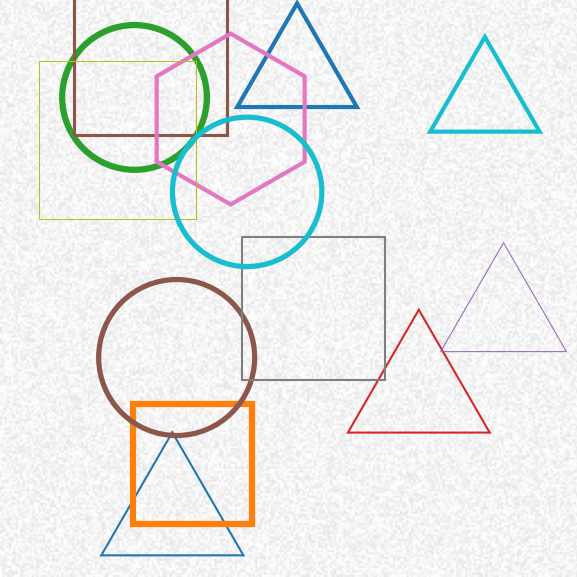[{"shape": "triangle", "thickness": 2, "radius": 0.6, "center": [0.514, 0.874]}, {"shape": "triangle", "thickness": 1, "radius": 0.71, "center": [0.298, 0.109]}, {"shape": "square", "thickness": 3, "radius": 0.52, "center": [0.334, 0.196]}, {"shape": "circle", "thickness": 3, "radius": 0.63, "center": [0.233, 0.83]}, {"shape": "triangle", "thickness": 1, "radius": 0.71, "center": [0.725, 0.321]}, {"shape": "triangle", "thickness": 0.5, "radius": 0.63, "center": [0.872, 0.453]}, {"shape": "square", "thickness": 1.5, "radius": 0.66, "center": [0.261, 0.898]}, {"shape": "circle", "thickness": 2.5, "radius": 0.68, "center": [0.306, 0.38]}, {"shape": "hexagon", "thickness": 2, "radius": 0.74, "center": [0.399, 0.793]}, {"shape": "square", "thickness": 1, "radius": 0.62, "center": [0.542, 0.465]}, {"shape": "square", "thickness": 0.5, "radius": 0.68, "center": [0.203, 0.757]}, {"shape": "triangle", "thickness": 2, "radius": 0.55, "center": [0.84, 0.826]}, {"shape": "circle", "thickness": 2.5, "radius": 0.65, "center": [0.428, 0.667]}]